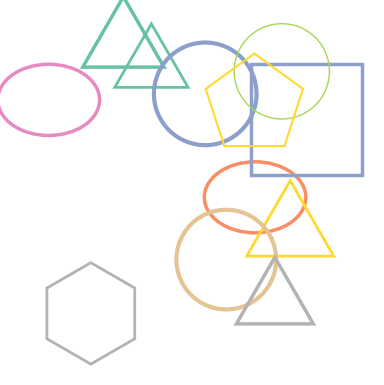[{"shape": "triangle", "thickness": 2, "radius": 0.55, "center": [0.393, 0.828]}, {"shape": "triangle", "thickness": 2.5, "radius": 0.61, "center": [0.32, 0.887]}, {"shape": "oval", "thickness": 2.5, "radius": 0.66, "center": [0.663, 0.487]}, {"shape": "circle", "thickness": 3, "radius": 0.67, "center": [0.533, 0.756]}, {"shape": "square", "thickness": 2.5, "radius": 0.72, "center": [0.795, 0.689]}, {"shape": "oval", "thickness": 2.5, "radius": 0.66, "center": [0.126, 0.741]}, {"shape": "circle", "thickness": 1, "radius": 0.62, "center": [0.732, 0.815]}, {"shape": "pentagon", "thickness": 1.5, "radius": 0.66, "center": [0.661, 0.728]}, {"shape": "triangle", "thickness": 2, "radius": 0.65, "center": [0.754, 0.4]}, {"shape": "circle", "thickness": 3, "radius": 0.65, "center": [0.588, 0.326]}, {"shape": "triangle", "thickness": 2.5, "radius": 0.58, "center": [0.714, 0.216]}, {"shape": "hexagon", "thickness": 2, "radius": 0.66, "center": [0.236, 0.186]}]